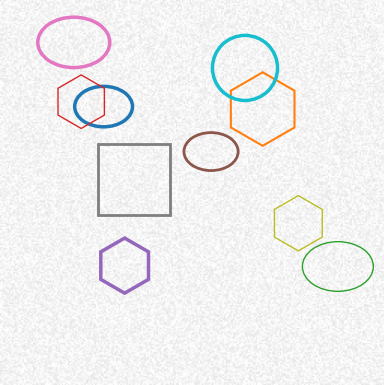[{"shape": "oval", "thickness": 2.5, "radius": 0.38, "center": [0.269, 0.723]}, {"shape": "hexagon", "thickness": 1.5, "radius": 0.48, "center": [0.682, 0.717]}, {"shape": "oval", "thickness": 1, "radius": 0.46, "center": [0.878, 0.308]}, {"shape": "hexagon", "thickness": 1, "radius": 0.35, "center": [0.211, 0.736]}, {"shape": "hexagon", "thickness": 2.5, "radius": 0.36, "center": [0.324, 0.31]}, {"shape": "oval", "thickness": 2, "radius": 0.35, "center": [0.548, 0.606]}, {"shape": "oval", "thickness": 2.5, "radius": 0.47, "center": [0.192, 0.89]}, {"shape": "square", "thickness": 2, "radius": 0.46, "center": [0.348, 0.534]}, {"shape": "hexagon", "thickness": 1, "radius": 0.36, "center": [0.775, 0.42]}, {"shape": "circle", "thickness": 2.5, "radius": 0.42, "center": [0.636, 0.824]}]